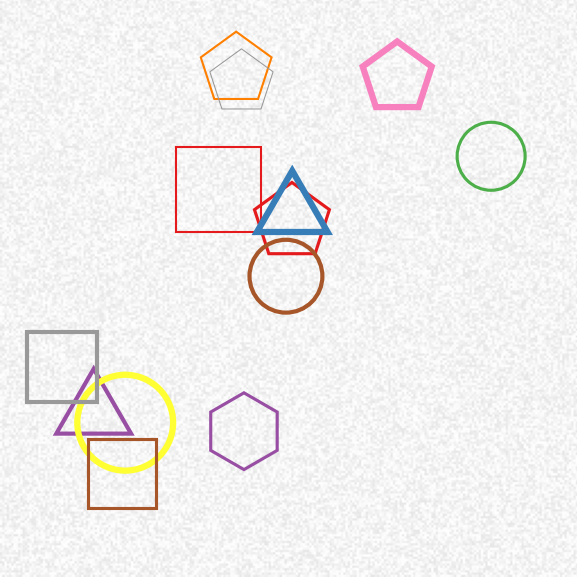[{"shape": "square", "thickness": 1, "radius": 0.37, "center": [0.379, 0.671]}, {"shape": "pentagon", "thickness": 1.5, "radius": 0.34, "center": [0.506, 0.615]}, {"shape": "triangle", "thickness": 3, "radius": 0.35, "center": [0.506, 0.633]}, {"shape": "circle", "thickness": 1.5, "radius": 0.29, "center": [0.85, 0.729]}, {"shape": "hexagon", "thickness": 1.5, "radius": 0.33, "center": [0.422, 0.252]}, {"shape": "triangle", "thickness": 2, "radius": 0.37, "center": [0.162, 0.286]}, {"shape": "pentagon", "thickness": 1, "radius": 0.32, "center": [0.409, 0.88]}, {"shape": "circle", "thickness": 3, "radius": 0.41, "center": [0.217, 0.267]}, {"shape": "square", "thickness": 1.5, "radius": 0.3, "center": [0.211, 0.179]}, {"shape": "circle", "thickness": 2, "radius": 0.32, "center": [0.495, 0.521]}, {"shape": "pentagon", "thickness": 3, "radius": 0.31, "center": [0.688, 0.864]}, {"shape": "square", "thickness": 2, "radius": 0.3, "center": [0.108, 0.363]}, {"shape": "pentagon", "thickness": 0.5, "radius": 0.29, "center": [0.418, 0.857]}]